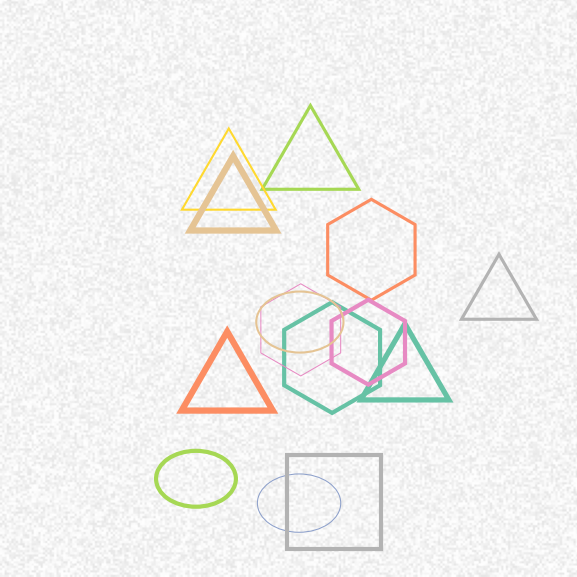[{"shape": "triangle", "thickness": 2.5, "radius": 0.44, "center": [0.701, 0.351]}, {"shape": "hexagon", "thickness": 2, "radius": 0.48, "center": [0.575, 0.38]}, {"shape": "hexagon", "thickness": 1.5, "radius": 0.44, "center": [0.643, 0.567]}, {"shape": "triangle", "thickness": 3, "radius": 0.46, "center": [0.393, 0.334]}, {"shape": "oval", "thickness": 0.5, "radius": 0.36, "center": [0.518, 0.128]}, {"shape": "hexagon", "thickness": 0.5, "radius": 0.4, "center": [0.521, 0.428]}, {"shape": "hexagon", "thickness": 2, "radius": 0.37, "center": [0.638, 0.407]}, {"shape": "triangle", "thickness": 1.5, "radius": 0.48, "center": [0.538, 0.72]}, {"shape": "oval", "thickness": 2, "radius": 0.35, "center": [0.339, 0.17]}, {"shape": "triangle", "thickness": 1, "radius": 0.47, "center": [0.396, 0.683]}, {"shape": "triangle", "thickness": 3, "radius": 0.43, "center": [0.404, 0.643]}, {"shape": "oval", "thickness": 1, "radius": 0.38, "center": [0.519, 0.441]}, {"shape": "triangle", "thickness": 1.5, "radius": 0.37, "center": [0.864, 0.484]}, {"shape": "square", "thickness": 2, "radius": 0.41, "center": [0.579, 0.129]}]